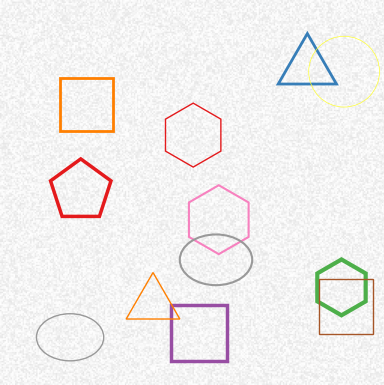[{"shape": "pentagon", "thickness": 2.5, "radius": 0.41, "center": [0.21, 0.505]}, {"shape": "hexagon", "thickness": 1, "radius": 0.42, "center": [0.502, 0.649]}, {"shape": "triangle", "thickness": 2, "radius": 0.44, "center": [0.798, 0.825]}, {"shape": "hexagon", "thickness": 3, "radius": 0.36, "center": [0.887, 0.254]}, {"shape": "square", "thickness": 2.5, "radius": 0.37, "center": [0.517, 0.136]}, {"shape": "square", "thickness": 2, "radius": 0.34, "center": [0.224, 0.729]}, {"shape": "triangle", "thickness": 1, "radius": 0.4, "center": [0.397, 0.212]}, {"shape": "circle", "thickness": 0.5, "radius": 0.46, "center": [0.894, 0.814]}, {"shape": "square", "thickness": 1, "radius": 0.35, "center": [0.898, 0.204]}, {"shape": "hexagon", "thickness": 1.5, "radius": 0.45, "center": [0.568, 0.429]}, {"shape": "oval", "thickness": 1.5, "radius": 0.47, "center": [0.561, 0.325]}, {"shape": "oval", "thickness": 1, "radius": 0.44, "center": [0.182, 0.124]}]